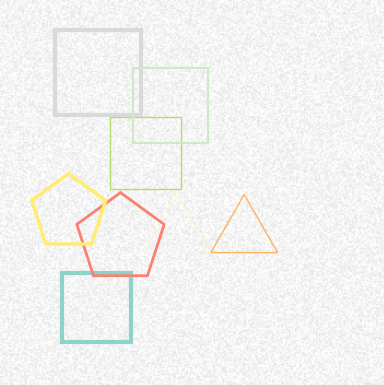[{"shape": "square", "thickness": 3, "radius": 0.45, "center": [0.251, 0.201]}, {"shape": "triangle", "thickness": 0.5, "radius": 0.5, "center": [0.457, 0.397]}, {"shape": "pentagon", "thickness": 2, "radius": 0.6, "center": [0.313, 0.38]}, {"shape": "triangle", "thickness": 1, "radius": 0.5, "center": [0.634, 0.394]}, {"shape": "square", "thickness": 1, "radius": 0.46, "center": [0.377, 0.603]}, {"shape": "square", "thickness": 3, "radius": 0.56, "center": [0.254, 0.812]}, {"shape": "square", "thickness": 1.5, "radius": 0.49, "center": [0.442, 0.726]}, {"shape": "pentagon", "thickness": 2.5, "radius": 0.51, "center": [0.178, 0.448]}]